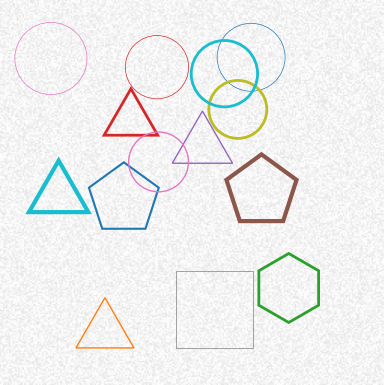[{"shape": "pentagon", "thickness": 1.5, "radius": 0.48, "center": [0.322, 0.483]}, {"shape": "circle", "thickness": 0.5, "radius": 0.44, "center": [0.652, 0.851]}, {"shape": "triangle", "thickness": 1, "radius": 0.43, "center": [0.273, 0.14]}, {"shape": "hexagon", "thickness": 2, "radius": 0.45, "center": [0.75, 0.252]}, {"shape": "triangle", "thickness": 2, "radius": 0.4, "center": [0.34, 0.689]}, {"shape": "circle", "thickness": 0.5, "radius": 0.41, "center": [0.408, 0.826]}, {"shape": "triangle", "thickness": 1, "radius": 0.45, "center": [0.526, 0.621]}, {"shape": "pentagon", "thickness": 3, "radius": 0.48, "center": [0.679, 0.503]}, {"shape": "circle", "thickness": 1, "radius": 0.39, "center": [0.412, 0.579]}, {"shape": "circle", "thickness": 0.5, "radius": 0.47, "center": [0.132, 0.848]}, {"shape": "square", "thickness": 0.5, "radius": 0.5, "center": [0.558, 0.197]}, {"shape": "circle", "thickness": 2, "radius": 0.38, "center": [0.618, 0.716]}, {"shape": "triangle", "thickness": 3, "radius": 0.45, "center": [0.152, 0.494]}, {"shape": "circle", "thickness": 2, "radius": 0.43, "center": [0.583, 0.809]}]